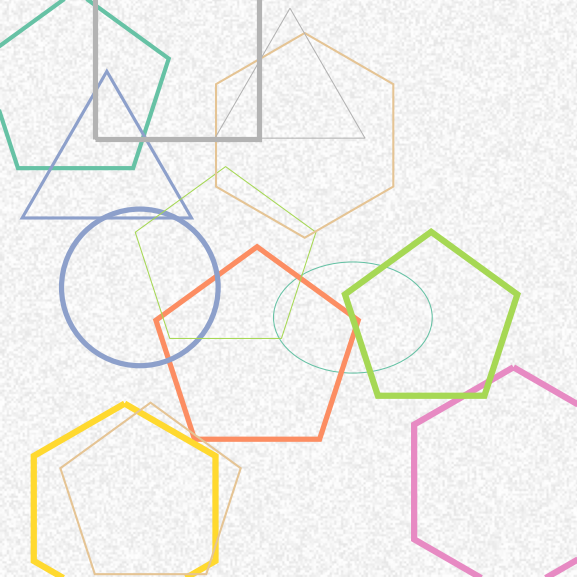[{"shape": "pentagon", "thickness": 2, "radius": 0.85, "center": [0.131, 0.845]}, {"shape": "oval", "thickness": 0.5, "radius": 0.69, "center": [0.611, 0.449]}, {"shape": "pentagon", "thickness": 2.5, "radius": 0.92, "center": [0.445, 0.388]}, {"shape": "triangle", "thickness": 1.5, "radius": 0.85, "center": [0.185, 0.706]}, {"shape": "circle", "thickness": 2.5, "radius": 0.68, "center": [0.242, 0.501]}, {"shape": "hexagon", "thickness": 3, "radius": 0.99, "center": [0.889, 0.165]}, {"shape": "pentagon", "thickness": 0.5, "radius": 0.82, "center": [0.391, 0.546]}, {"shape": "pentagon", "thickness": 3, "radius": 0.78, "center": [0.747, 0.441]}, {"shape": "hexagon", "thickness": 3, "radius": 0.91, "center": [0.216, 0.119]}, {"shape": "hexagon", "thickness": 1, "radius": 0.89, "center": [0.528, 0.765]}, {"shape": "pentagon", "thickness": 1, "radius": 0.82, "center": [0.261, 0.138]}, {"shape": "square", "thickness": 2.5, "radius": 0.71, "center": [0.307, 0.9]}, {"shape": "triangle", "thickness": 0.5, "radius": 0.75, "center": [0.502, 0.835]}]